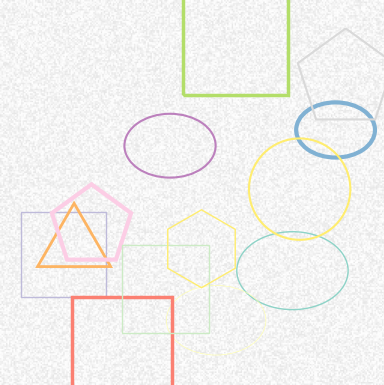[{"shape": "oval", "thickness": 1, "radius": 0.72, "center": [0.76, 0.297]}, {"shape": "oval", "thickness": 0.5, "radius": 0.65, "center": [0.561, 0.168]}, {"shape": "square", "thickness": 1, "radius": 0.55, "center": [0.164, 0.338]}, {"shape": "square", "thickness": 2.5, "radius": 0.65, "center": [0.316, 0.1]}, {"shape": "oval", "thickness": 3, "radius": 0.51, "center": [0.872, 0.662]}, {"shape": "triangle", "thickness": 2, "radius": 0.55, "center": [0.192, 0.362]}, {"shape": "square", "thickness": 2.5, "radius": 0.68, "center": [0.612, 0.889]}, {"shape": "pentagon", "thickness": 3, "radius": 0.54, "center": [0.238, 0.413]}, {"shape": "pentagon", "thickness": 1.5, "radius": 0.65, "center": [0.898, 0.796]}, {"shape": "oval", "thickness": 1.5, "radius": 0.59, "center": [0.442, 0.622]}, {"shape": "square", "thickness": 1, "radius": 0.57, "center": [0.43, 0.25]}, {"shape": "hexagon", "thickness": 1, "radius": 0.51, "center": [0.523, 0.354]}, {"shape": "circle", "thickness": 1.5, "radius": 0.66, "center": [0.778, 0.509]}]